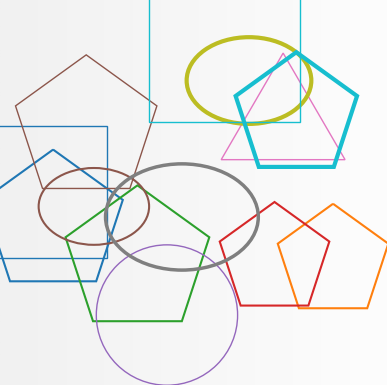[{"shape": "square", "thickness": 1, "radius": 0.85, "center": [0.105, 0.501]}, {"shape": "pentagon", "thickness": 1.5, "radius": 0.95, "center": [0.137, 0.422]}, {"shape": "pentagon", "thickness": 1.5, "radius": 0.75, "center": [0.859, 0.321]}, {"shape": "pentagon", "thickness": 1.5, "radius": 0.98, "center": [0.355, 0.323]}, {"shape": "pentagon", "thickness": 1.5, "radius": 0.74, "center": [0.708, 0.327]}, {"shape": "circle", "thickness": 1, "radius": 0.91, "center": [0.431, 0.182]}, {"shape": "oval", "thickness": 1.5, "radius": 0.71, "center": [0.242, 0.464]}, {"shape": "pentagon", "thickness": 1, "radius": 0.96, "center": [0.222, 0.666]}, {"shape": "triangle", "thickness": 1, "radius": 0.92, "center": [0.731, 0.678]}, {"shape": "oval", "thickness": 2.5, "radius": 0.99, "center": [0.469, 0.436]}, {"shape": "oval", "thickness": 3, "radius": 0.8, "center": [0.643, 0.791]}, {"shape": "pentagon", "thickness": 3, "radius": 0.82, "center": [0.765, 0.7]}, {"shape": "square", "thickness": 1, "radius": 0.97, "center": [0.58, 0.878]}]